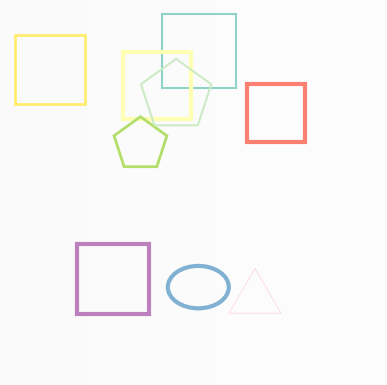[{"shape": "square", "thickness": 1.5, "radius": 0.48, "center": [0.515, 0.868]}, {"shape": "square", "thickness": 3, "radius": 0.44, "center": [0.405, 0.779]}, {"shape": "square", "thickness": 3, "radius": 0.38, "center": [0.712, 0.707]}, {"shape": "oval", "thickness": 3, "radius": 0.39, "center": [0.512, 0.254]}, {"shape": "pentagon", "thickness": 2, "radius": 0.36, "center": [0.363, 0.625]}, {"shape": "triangle", "thickness": 0.5, "radius": 0.39, "center": [0.658, 0.225]}, {"shape": "square", "thickness": 3, "radius": 0.46, "center": [0.292, 0.275]}, {"shape": "pentagon", "thickness": 1.5, "radius": 0.48, "center": [0.455, 0.752]}, {"shape": "square", "thickness": 2, "radius": 0.45, "center": [0.129, 0.818]}]